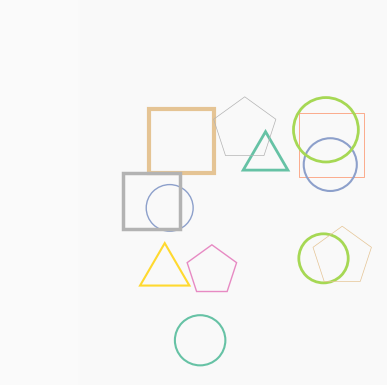[{"shape": "circle", "thickness": 1.5, "radius": 0.33, "center": [0.516, 0.116]}, {"shape": "triangle", "thickness": 2, "radius": 0.33, "center": [0.685, 0.591]}, {"shape": "square", "thickness": 0.5, "radius": 0.42, "center": [0.856, 0.623]}, {"shape": "circle", "thickness": 1, "radius": 0.3, "center": [0.438, 0.46]}, {"shape": "circle", "thickness": 1.5, "radius": 0.34, "center": [0.852, 0.572]}, {"shape": "pentagon", "thickness": 1, "radius": 0.34, "center": [0.547, 0.297]}, {"shape": "circle", "thickness": 2, "radius": 0.42, "center": [0.841, 0.663]}, {"shape": "circle", "thickness": 2, "radius": 0.32, "center": [0.835, 0.329]}, {"shape": "triangle", "thickness": 1.5, "radius": 0.37, "center": [0.425, 0.295]}, {"shape": "square", "thickness": 3, "radius": 0.42, "center": [0.468, 0.634]}, {"shape": "pentagon", "thickness": 0.5, "radius": 0.4, "center": [0.883, 0.333]}, {"shape": "pentagon", "thickness": 0.5, "radius": 0.42, "center": [0.632, 0.664]}, {"shape": "square", "thickness": 2.5, "radius": 0.37, "center": [0.39, 0.477]}]